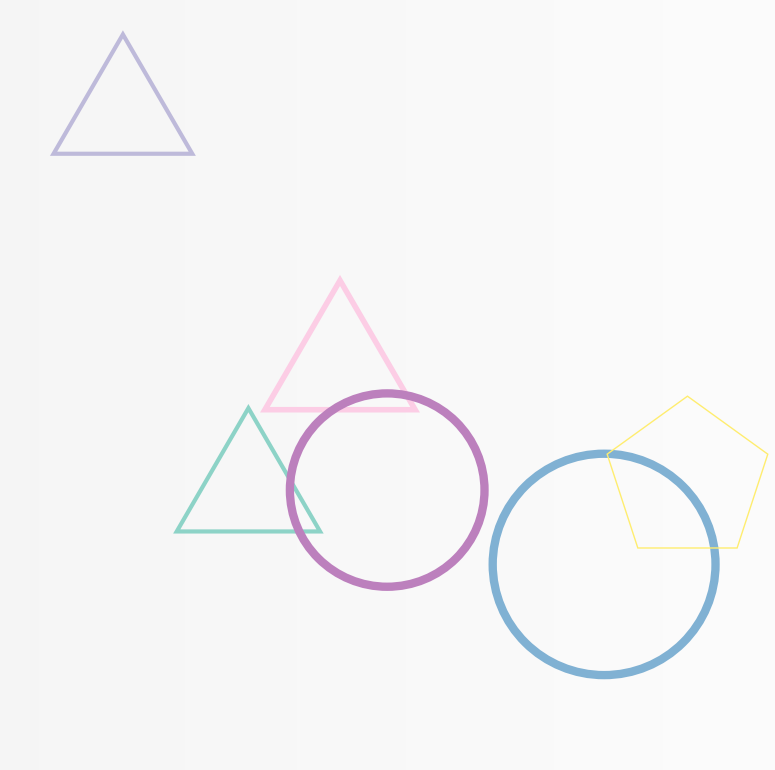[{"shape": "triangle", "thickness": 1.5, "radius": 0.53, "center": [0.321, 0.363]}, {"shape": "triangle", "thickness": 1.5, "radius": 0.52, "center": [0.159, 0.852]}, {"shape": "circle", "thickness": 3, "radius": 0.72, "center": [0.779, 0.267]}, {"shape": "triangle", "thickness": 2, "radius": 0.56, "center": [0.439, 0.524]}, {"shape": "circle", "thickness": 3, "radius": 0.63, "center": [0.5, 0.364]}, {"shape": "pentagon", "thickness": 0.5, "radius": 0.54, "center": [0.887, 0.376]}]